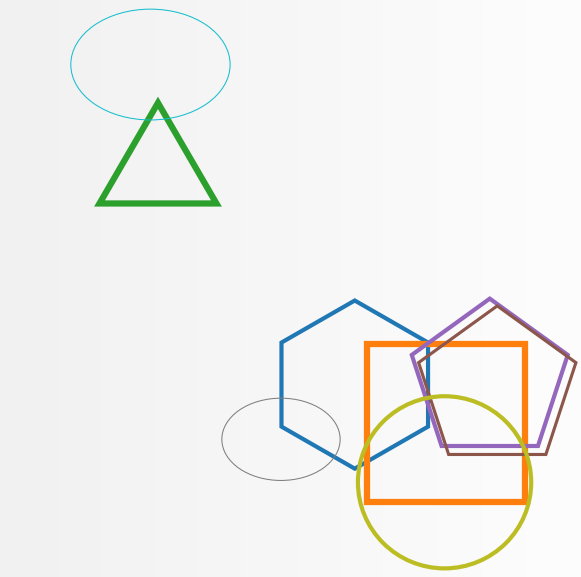[{"shape": "hexagon", "thickness": 2, "radius": 0.73, "center": [0.61, 0.333]}, {"shape": "square", "thickness": 3, "radius": 0.68, "center": [0.767, 0.266]}, {"shape": "triangle", "thickness": 3, "radius": 0.58, "center": [0.272, 0.705]}, {"shape": "pentagon", "thickness": 2, "radius": 0.71, "center": [0.843, 0.341]}, {"shape": "pentagon", "thickness": 1.5, "radius": 0.71, "center": [0.856, 0.327]}, {"shape": "oval", "thickness": 0.5, "radius": 0.51, "center": [0.483, 0.238]}, {"shape": "circle", "thickness": 2, "radius": 0.75, "center": [0.765, 0.164]}, {"shape": "oval", "thickness": 0.5, "radius": 0.69, "center": [0.259, 0.887]}]